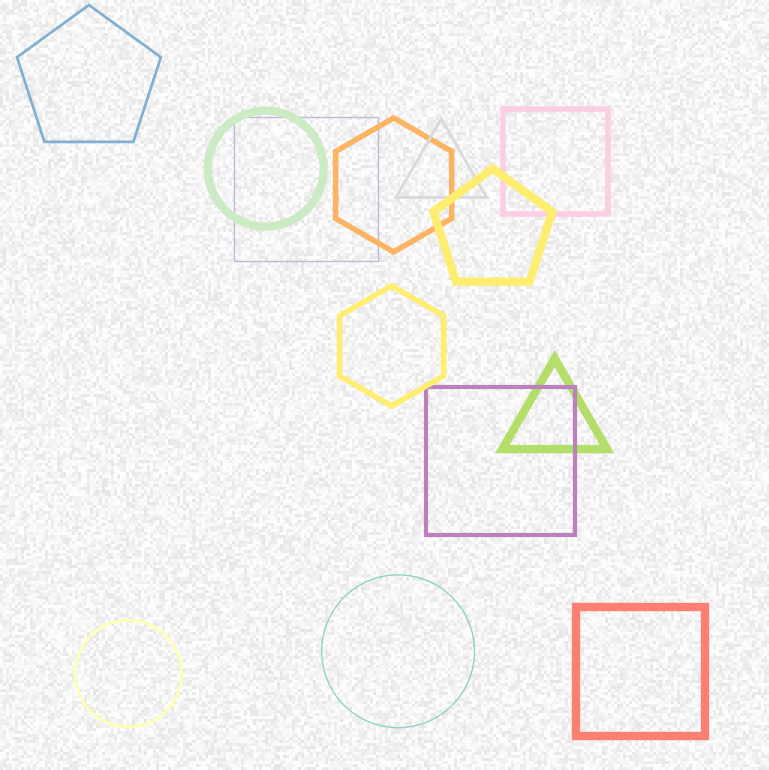[{"shape": "circle", "thickness": 0.5, "radius": 0.5, "center": [0.517, 0.154]}, {"shape": "circle", "thickness": 1, "radius": 0.35, "center": [0.167, 0.125]}, {"shape": "square", "thickness": 0.5, "radius": 0.47, "center": [0.397, 0.754]}, {"shape": "square", "thickness": 3, "radius": 0.42, "center": [0.832, 0.128]}, {"shape": "pentagon", "thickness": 1, "radius": 0.49, "center": [0.115, 0.895]}, {"shape": "hexagon", "thickness": 2, "radius": 0.44, "center": [0.511, 0.76]}, {"shape": "triangle", "thickness": 3, "radius": 0.39, "center": [0.72, 0.456]}, {"shape": "square", "thickness": 2, "radius": 0.34, "center": [0.721, 0.79]}, {"shape": "triangle", "thickness": 1, "radius": 0.34, "center": [0.573, 0.778]}, {"shape": "square", "thickness": 1.5, "radius": 0.48, "center": [0.65, 0.401]}, {"shape": "circle", "thickness": 3, "radius": 0.38, "center": [0.345, 0.781]}, {"shape": "hexagon", "thickness": 2, "radius": 0.39, "center": [0.509, 0.551]}, {"shape": "pentagon", "thickness": 3, "radius": 0.41, "center": [0.64, 0.7]}]